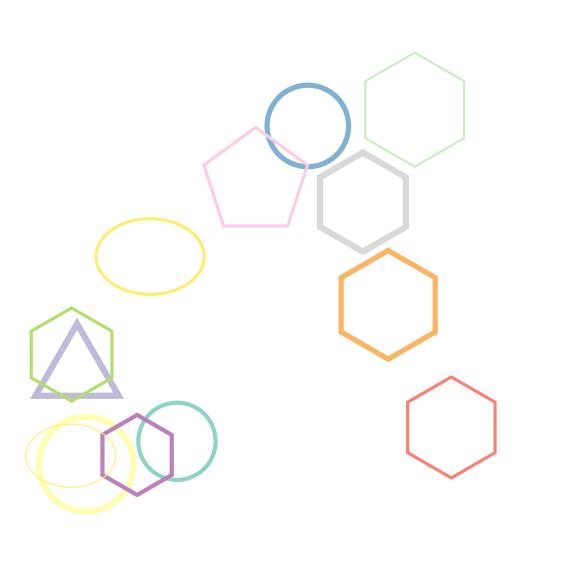[{"shape": "circle", "thickness": 2, "radius": 0.33, "center": [0.306, 0.235]}, {"shape": "circle", "thickness": 3, "radius": 0.41, "center": [0.149, 0.195]}, {"shape": "triangle", "thickness": 3, "radius": 0.42, "center": [0.133, 0.355]}, {"shape": "hexagon", "thickness": 1.5, "radius": 0.44, "center": [0.782, 0.259]}, {"shape": "circle", "thickness": 2.5, "radius": 0.35, "center": [0.533, 0.781]}, {"shape": "hexagon", "thickness": 2.5, "radius": 0.47, "center": [0.672, 0.471]}, {"shape": "hexagon", "thickness": 1.5, "radius": 0.4, "center": [0.124, 0.385]}, {"shape": "pentagon", "thickness": 1.5, "radius": 0.47, "center": [0.443, 0.684]}, {"shape": "hexagon", "thickness": 3, "radius": 0.43, "center": [0.628, 0.649]}, {"shape": "hexagon", "thickness": 2, "radius": 0.35, "center": [0.237, 0.211]}, {"shape": "hexagon", "thickness": 1, "radius": 0.49, "center": [0.718, 0.809]}, {"shape": "oval", "thickness": 0.5, "radius": 0.39, "center": [0.123, 0.21]}, {"shape": "oval", "thickness": 1.5, "radius": 0.47, "center": [0.26, 0.555]}]